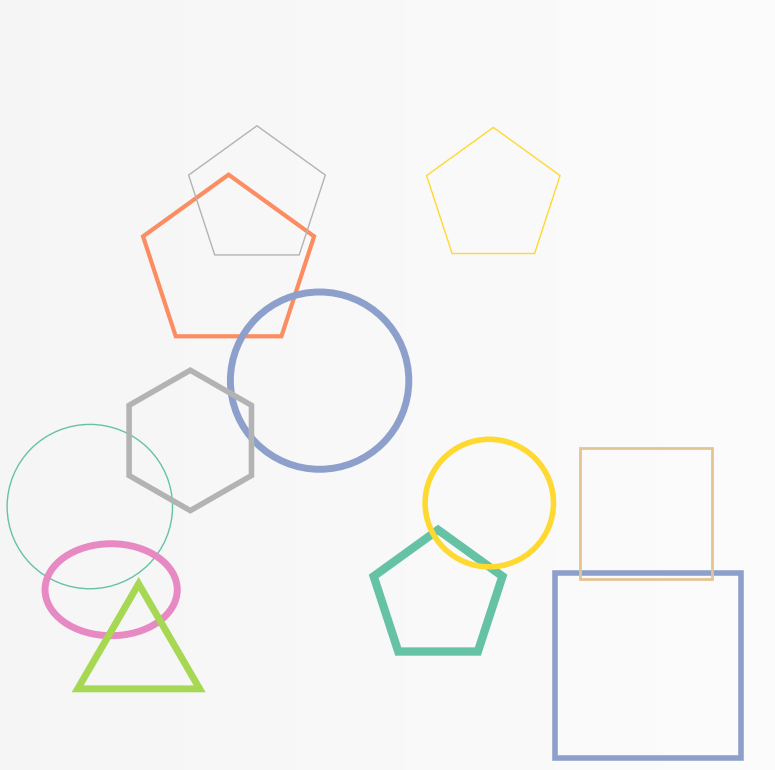[{"shape": "pentagon", "thickness": 3, "radius": 0.44, "center": [0.565, 0.225]}, {"shape": "circle", "thickness": 0.5, "radius": 0.53, "center": [0.116, 0.342]}, {"shape": "pentagon", "thickness": 1.5, "radius": 0.58, "center": [0.295, 0.657]}, {"shape": "circle", "thickness": 2.5, "radius": 0.58, "center": [0.412, 0.506]}, {"shape": "square", "thickness": 2, "radius": 0.6, "center": [0.836, 0.136]}, {"shape": "oval", "thickness": 2.5, "radius": 0.43, "center": [0.143, 0.234]}, {"shape": "triangle", "thickness": 2.5, "radius": 0.45, "center": [0.179, 0.151]}, {"shape": "circle", "thickness": 2, "radius": 0.41, "center": [0.631, 0.347]}, {"shape": "pentagon", "thickness": 0.5, "radius": 0.45, "center": [0.637, 0.744]}, {"shape": "square", "thickness": 1, "radius": 0.42, "center": [0.834, 0.333]}, {"shape": "hexagon", "thickness": 2, "radius": 0.46, "center": [0.246, 0.428]}, {"shape": "pentagon", "thickness": 0.5, "radius": 0.46, "center": [0.332, 0.744]}]